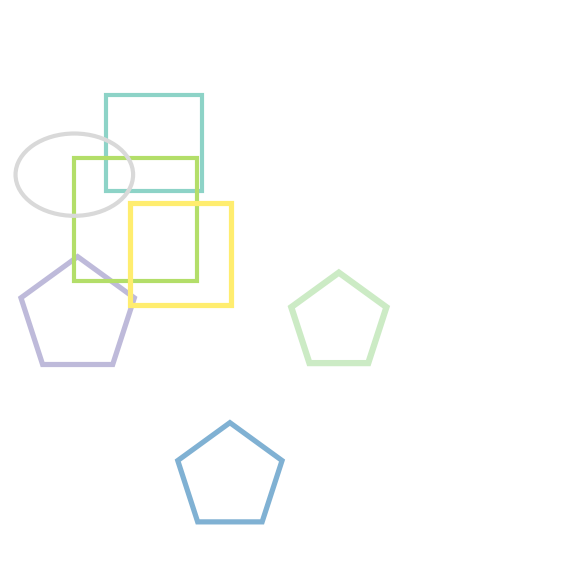[{"shape": "square", "thickness": 2, "radius": 0.42, "center": [0.266, 0.752]}, {"shape": "pentagon", "thickness": 2.5, "radius": 0.52, "center": [0.134, 0.451]}, {"shape": "pentagon", "thickness": 2.5, "radius": 0.47, "center": [0.398, 0.172]}, {"shape": "square", "thickness": 2, "radius": 0.53, "center": [0.235, 0.619]}, {"shape": "oval", "thickness": 2, "radius": 0.51, "center": [0.129, 0.697]}, {"shape": "pentagon", "thickness": 3, "radius": 0.43, "center": [0.587, 0.44]}, {"shape": "square", "thickness": 2.5, "radius": 0.44, "center": [0.313, 0.56]}]